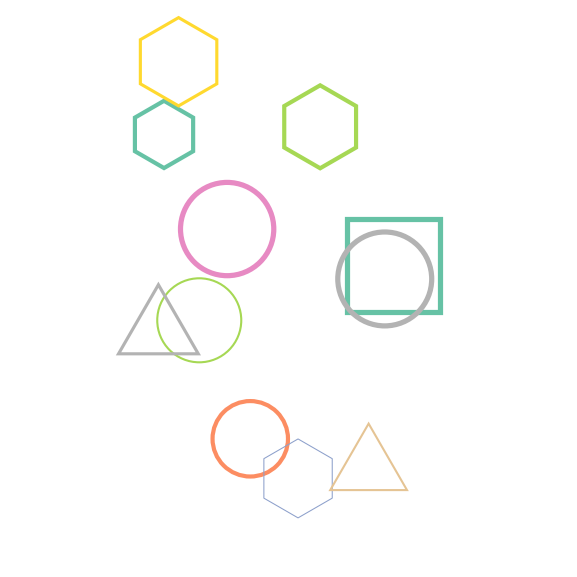[{"shape": "square", "thickness": 2.5, "radius": 0.4, "center": [0.681, 0.54]}, {"shape": "hexagon", "thickness": 2, "radius": 0.29, "center": [0.284, 0.766]}, {"shape": "circle", "thickness": 2, "radius": 0.33, "center": [0.433, 0.239]}, {"shape": "hexagon", "thickness": 0.5, "radius": 0.34, "center": [0.516, 0.171]}, {"shape": "circle", "thickness": 2.5, "radius": 0.4, "center": [0.393, 0.603]}, {"shape": "circle", "thickness": 1, "radius": 0.36, "center": [0.345, 0.444]}, {"shape": "hexagon", "thickness": 2, "radius": 0.36, "center": [0.554, 0.78]}, {"shape": "hexagon", "thickness": 1.5, "radius": 0.38, "center": [0.309, 0.892]}, {"shape": "triangle", "thickness": 1, "radius": 0.38, "center": [0.638, 0.189]}, {"shape": "triangle", "thickness": 1.5, "radius": 0.4, "center": [0.274, 0.426]}, {"shape": "circle", "thickness": 2.5, "radius": 0.41, "center": [0.666, 0.516]}]